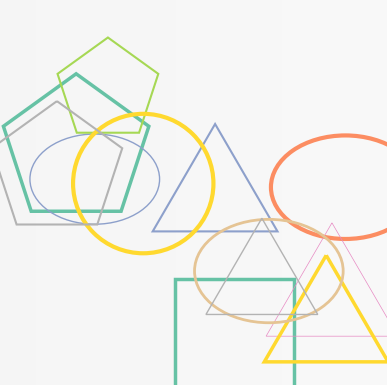[{"shape": "pentagon", "thickness": 2.5, "radius": 0.99, "center": [0.196, 0.611]}, {"shape": "square", "thickness": 2.5, "radius": 0.77, "center": [0.605, 0.122]}, {"shape": "oval", "thickness": 3, "radius": 0.96, "center": [0.891, 0.514]}, {"shape": "triangle", "thickness": 1.5, "radius": 0.93, "center": [0.555, 0.492]}, {"shape": "oval", "thickness": 1, "radius": 0.84, "center": [0.245, 0.535]}, {"shape": "triangle", "thickness": 0.5, "radius": 0.98, "center": [0.857, 0.225]}, {"shape": "pentagon", "thickness": 1.5, "radius": 0.68, "center": [0.279, 0.766]}, {"shape": "circle", "thickness": 3, "radius": 0.91, "center": [0.37, 0.523]}, {"shape": "triangle", "thickness": 2.5, "radius": 0.92, "center": [0.842, 0.152]}, {"shape": "oval", "thickness": 2, "radius": 0.96, "center": [0.694, 0.296]}, {"shape": "pentagon", "thickness": 1.5, "radius": 0.89, "center": [0.147, 0.56]}, {"shape": "triangle", "thickness": 1, "radius": 0.83, "center": [0.676, 0.267]}]